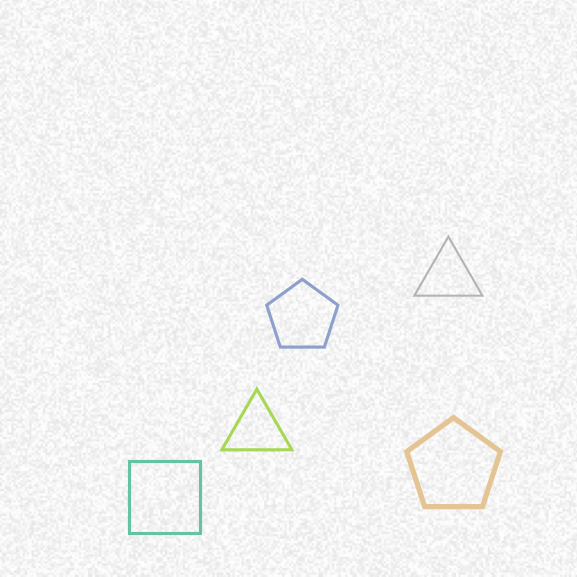[{"shape": "square", "thickness": 1.5, "radius": 0.31, "center": [0.285, 0.139]}, {"shape": "pentagon", "thickness": 1.5, "radius": 0.32, "center": [0.524, 0.451]}, {"shape": "triangle", "thickness": 1.5, "radius": 0.35, "center": [0.445, 0.255]}, {"shape": "pentagon", "thickness": 2.5, "radius": 0.43, "center": [0.785, 0.191]}, {"shape": "triangle", "thickness": 1, "radius": 0.34, "center": [0.776, 0.521]}]